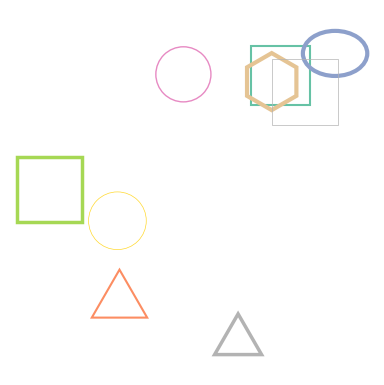[{"shape": "square", "thickness": 1.5, "radius": 0.38, "center": [0.729, 0.803]}, {"shape": "triangle", "thickness": 1.5, "radius": 0.42, "center": [0.31, 0.217]}, {"shape": "oval", "thickness": 3, "radius": 0.42, "center": [0.87, 0.861]}, {"shape": "circle", "thickness": 1, "radius": 0.36, "center": [0.476, 0.807]}, {"shape": "square", "thickness": 2.5, "radius": 0.42, "center": [0.129, 0.507]}, {"shape": "circle", "thickness": 0.5, "radius": 0.37, "center": [0.305, 0.427]}, {"shape": "hexagon", "thickness": 3, "radius": 0.37, "center": [0.706, 0.788]}, {"shape": "triangle", "thickness": 2.5, "radius": 0.35, "center": [0.618, 0.114]}, {"shape": "square", "thickness": 0.5, "radius": 0.43, "center": [0.793, 0.761]}]